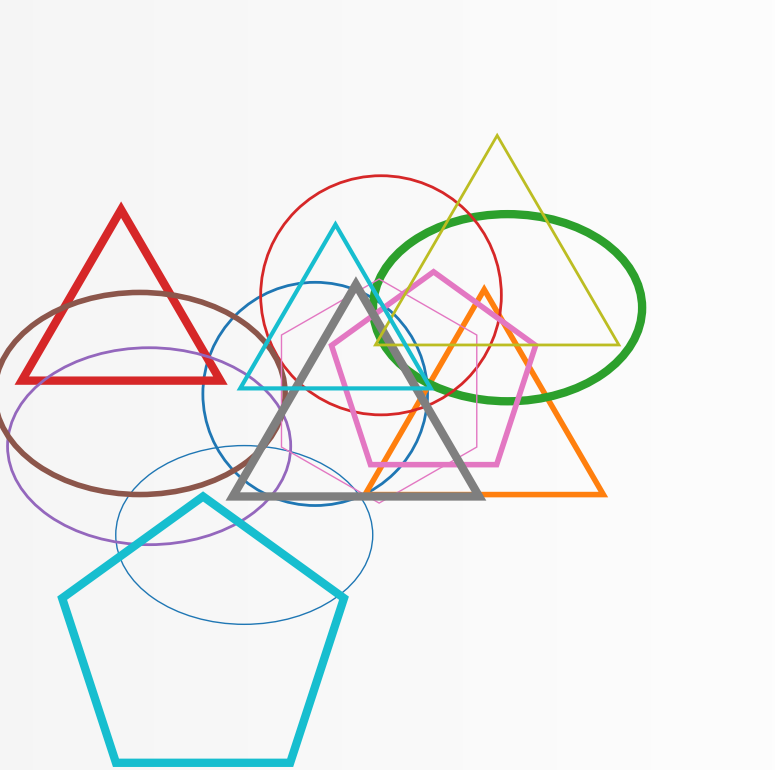[{"shape": "circle", "thickness": 1, "radius": 0.72, "center": [0.407, 0.488]}, {"shape": "oval", "thickness": 0.5, "radius": 0.83, "center": [0.315, 0.305]}, {"shape": "triangle", "thickness": 2, "radius": 0.89, "center": [0.625, 0.446]}, {"shape": "oval", "thickness": 3, "radius": 0.87, "center": [0.655, 0.6]}, {"shape": "circle", "thickness": 1, "radius": 0.78, "center": [0.492, 0.617]}, {"shape": "triangle", "thickness": 3, "radius": 0.74, "center": [0.156, 0.58]}, {"shape": "oval", "thickness": 1, "radius": 0.91, "center": [0.192, 0.421]}, {"shape": "oval", "thickness": 2, "radius": 0.94, "center": [0.18, 0.489]}, {"shape": "hexagon", "thickness": 0.5, "radius": 0.73, "center": [0.489, 0.492]}, {"shape": "pentagon", "thickness": 2, "radius": 0.69, "center": [0.559, 0.509]}, {"shape": "triangle", "thickness": 3, "radius": 0.92, "center": [0.459, 0.447]}, {"shape": "triangle", "thickness": 1, "radius": 0.91, "center": [0.642, 0.643]}, {"shape": "triangle", "thickness": 1.5, "radius": 0.71, "center": [0.433, 0.567]}, {"shape": "pentagon", "thickness": 3, "radius": 0.96, "center": [0.262, 0.164]}]